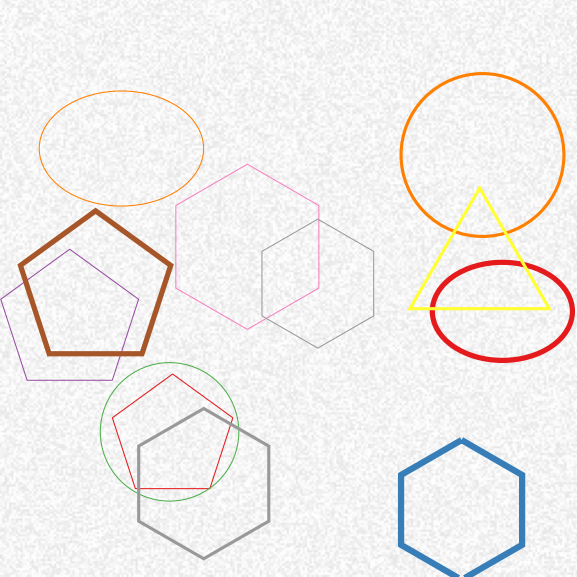[{"shape": "pentagon", "thickness": 0.5, "radius": 0.55, "center": [0.299, 0.242]}, {"shape": "oval", "thickness": 2.5, "radius": 0.61, "center": [0.87, 0.46]}, {"shape": "hexagon", "thickness": 3, "radius": 0.61, "center": [0.799, 0.116]}, {"shape": "circle", "thickness": 0.5, "radius": 0.6, "center": [0.294, 0.251]}, {"shape": "pentagon", "thickness": 0.5, "radius": 0.63, "center": [0.121, 0.442]}, {"shape": "oval", "thickness": 0.5, "radius": 0.71, "center": [0.21, 0.742]}, {"shape": "circle", "thickness": 1.5, "radius": 0.7, "center": [0.835, 0.731]}, {"shape": "triangle", "thickness": 1.5, "radius": 0.7, "center": [0.831, 0.534]}, {"shape": "pentagon", "thickness": 2.5, "radius": 0.68, "center": [0.166, 0.497]}, {"shape": "hexagon", "thickness": 0.5, "radius": 0.71, "center": [0.428, 0.572]}, {"shape": "hexagon", "thickness": 1.5, "radius": 0.65, "center": [0.353, 0.162]}, {"shape": "hexagon", "thickness": 0.5, "radius": 0.56, "center": [0.55, 0.508]}]